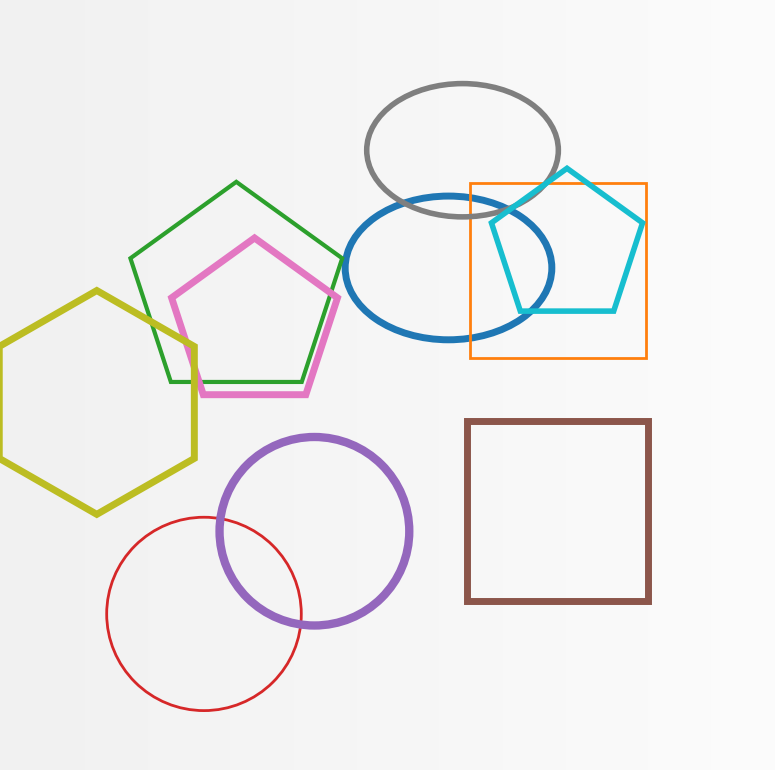[{"shape": "oval", "thickness": 2.5, "radius": 0.67, "center": [0.579, 0.652]}, {"shape": "square", "thickness": 1, "radius": 0.57, "center": [0.72, 0.649]}, {"shape": "pentagon", "thickness": 1.5, "radius": 0.72, "center": [0.305, 0.62]}, {"shape": "circle", "thickness": 1, "radius": 0.63, "center": [0.263, 0.203]}, {"shape": "circle", "thickness": 3, "radius": 0.61, "center": [0.406, 0.31]}, {"shape": "square", "thickness": 2.5, "radius": 0.58, "center": [0.719, 0.336]}, {"shape": "pentagon", "thickness": 2.5, "radius": 0.56, "center": [0.328, 0.578]}, {"shape": "oval", "thickness": 2, "radius": 0.62, "center": [0.597, 0.805]}, {"shape": "hexagon", "thickness": 2.5, "radius": 0.73, "center": [0.125, 0.477]}, {"shape": "pentagon", "thickness": 2, "radius": 0.51, "center": [0.732, 0.679]}]